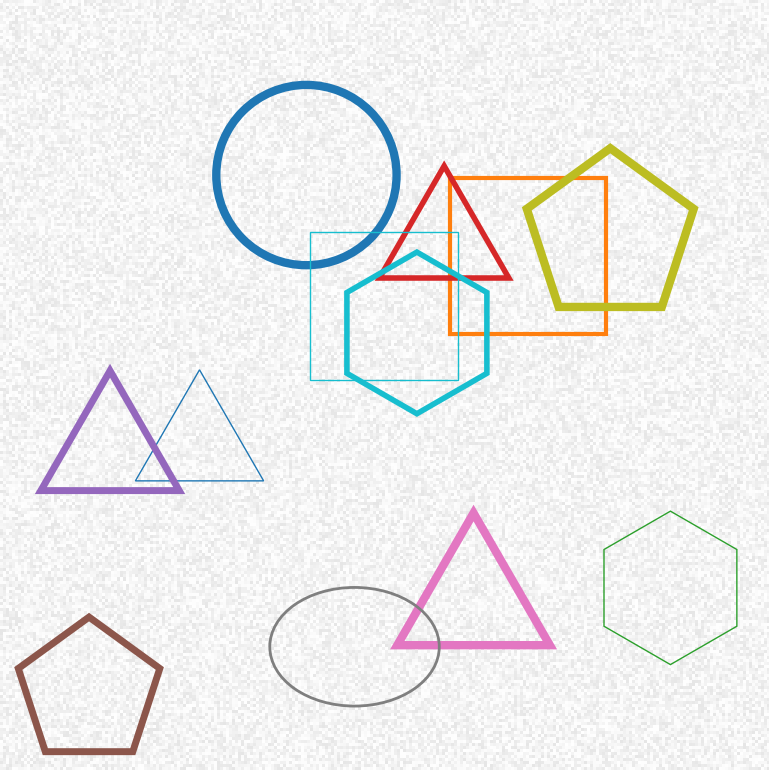[{"shape": "triangle", "thickness": 0.5, "radius": 0.48, "center": [0.259, 0.424]}, {"shape": "circle", "thickness": 3, "radius": 0.59, "center": [0.398, 0.773]}, {"shape": "square", "thickness": 1.5, "radius": 0.51, "center": [0.685, 0.668]}, {"shape": "hexagon", "thickness": 0.5, "radius": 0.5, "center": [0.871, 0.237]}, {"shape": "triangle", "thickness": 2, "radius": 0.49, "center": [0.577, 0.687]}, {"shape": "triangle", "thickness": 2.5, "radius": 0.52, "center": [0.143, 0.415]}, {"shape": "pentagon", "thickness": 2.5, "radius": 0.48, "center": [0.116, 0.102]}, {"shape": "triangle", "thickness": 3, "radius": 0.57, "center": [0.615, 0.219]}, {"shape": "oval", "thickness": 1, "radius": 0.55, "center": [0.46, 0.16]}, {"shape": "pentagon", "thickness": 3, "radius": 0.57, "center": [0.793, 0.694]}, {"shape": "square", "thickness": 0.5, "radius": 0.48, "center": [0.499, 0.602]}, {"shape": "hexagon", "thickness": 2, "radius": 0.52, "center": [0.541, 0.568]}]